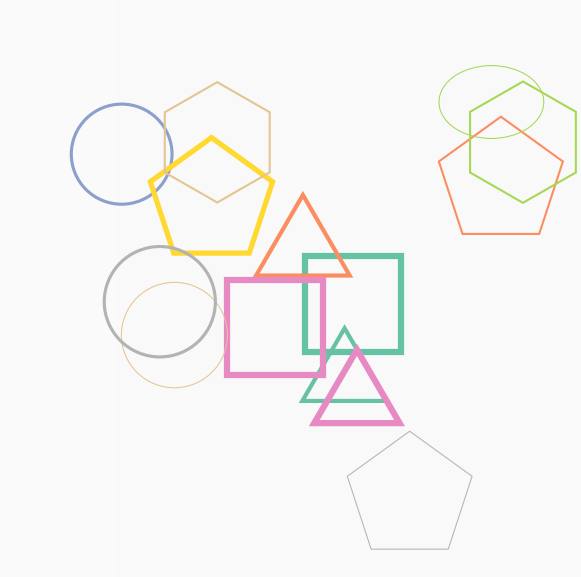[{"shape": "triangle", "thickness": 2, "radius": 0.42, "center": [0.593, 0.347]}, {"shape": "square", "thickness": 3, "radius": 0.41, "center": [0.607, 0.472]}, {"shape": "triangle", "thickness": 2, "radius": 0.47, "center": [0.521, 0.569]}, {"shape": "pentagon", "thickness": 1, "radius": 0.56, "center": [0.862, 0.685]}, {"shape": "circle", "thickness": 1.5, "radius": 0.43, "center": [0.209, 0.732]}, {"shape": "square", "thickness": 3, "radius": 0.41, "center": [0.473, 0.432]}, {"shape": "triangle", "thickness": 3, "radius": 0.42, "center": [0.614, 0.309]}, {"shape": "oval", "thickness": 0.5, "radius": 0.45, "center": [0.845, 0.822]}, {"shape": "hexagon", "thickness": 1, "radius": 0.53, "center": [0.9, 0.753]}, {"shape": "pentagon", "thickness": 2.5, "radius": 0.55, "center": [0.364, 0.65]}, {"shape": "circle", "thickness": 0.5, "radius": 0.46, "center": [0.3, 0.419]}, {"shape": "hexagon", "thickness": 1, "radius": 0.52, "center": [0.374, 0.753]}, {"shape": "circle", "thickness": 1.5, "radius": 0.48, "center": [0.275, 0.477]}, {"shape": "pentagon", "thickness": 0.5, "radius": 0.56, "center": [0.705, 0.14]}]